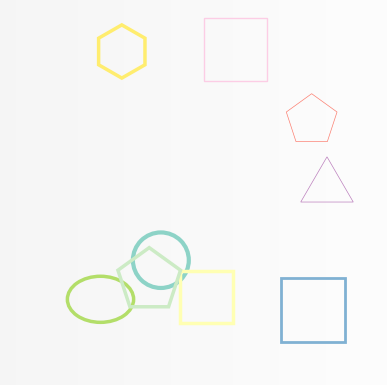[{"shape": "circle", "thickness": 3, "radius": 0.36, "center": [0.415, 0.324]}, {"shape": "square", "thickness": 2.5, "radius": 0.34, "center": [0.533, 0.229]}, {"shape": "pentagon", "thickness": 0.5, "radius": 0.34, "center": [0.804, 0.688]}, {"shape": "square", "thickness": 2, "radius": 0.41, "center": [0.808, 0.196]}, {"shape": "oval", "thickness": 2.5, "radius": 0.43, "center": [0.259, 0.223]}, {"shape": "square", "thickness": 1, "radius": 0.41, "center": [0.608, 0.871]}, {"shape": "triangle", "thickness": 0.5, "radius": 0.39, "center": [0.844, 0.514]}, {"shape": "pentagon", "thickness": 2.5, "radius": 0.42, "center": [0.385, 0.272]}, {"shape": "hexagon", "thickness": 2.5, "radius": 0.35, "center": [0.314, 0.866]}]